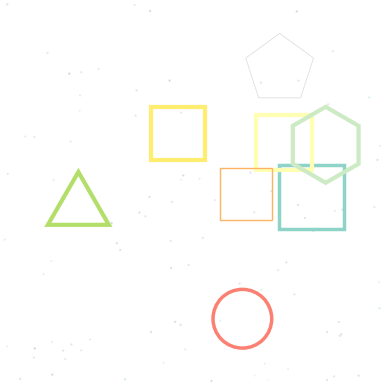[{"shape": "square", "thickness": 2.5, "radius": 0.42, "center": [0.809, 0.488]}, {"shape": "square", "thickness": 3, "radius": 0.36, "center": [0.738, 0.629]}, {"shape": "circle", "thickness": 2.5, "radius": 0.38, "center": [0.63, 0.172]}, {"shape": "square", "thickness": 1, "radius": 0.34, "center": [0.638, 0.496]}, {"shape": "triangle", "thickness": 3, "radius": 0.46, "center": [0.204, 0.462]}, {"shape": "pentagon", "thickness": 0.5, "radius": 0.46, "center": [0.726, 0.821]}, {"shape": "hexagon", "thickness": 3, "radius": 0.49, "center": [0.846, 0.624]}, {"shape": "square", "thickness": 3, "radius": 0.35, "center": [0.462, 0.654]}]